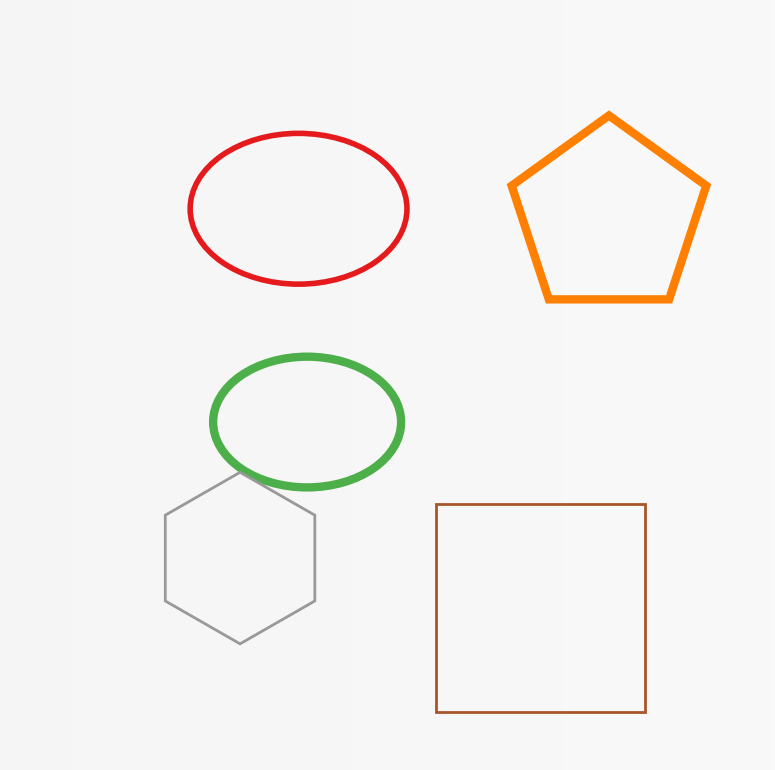[{"shape": "oval", "thickness": 2, "radius": 0.7, "center": [0.385, 0.729]}, {"shape": "oval", "thickness": 3, "radius": 0.61, "center": [0.396, 0.452]}, {"shape": "pentagon", "thickness": 3, "radius": 0.66, "center": [0.786, 0.718]}, {"shape": "square", "thickness": 1, "radius": 0.68, "center": [0.697, 0.21]}, {"shape": "hexagon", "thickness": 1, "radius": 0.56, "center": [0.31, 0.275]}]